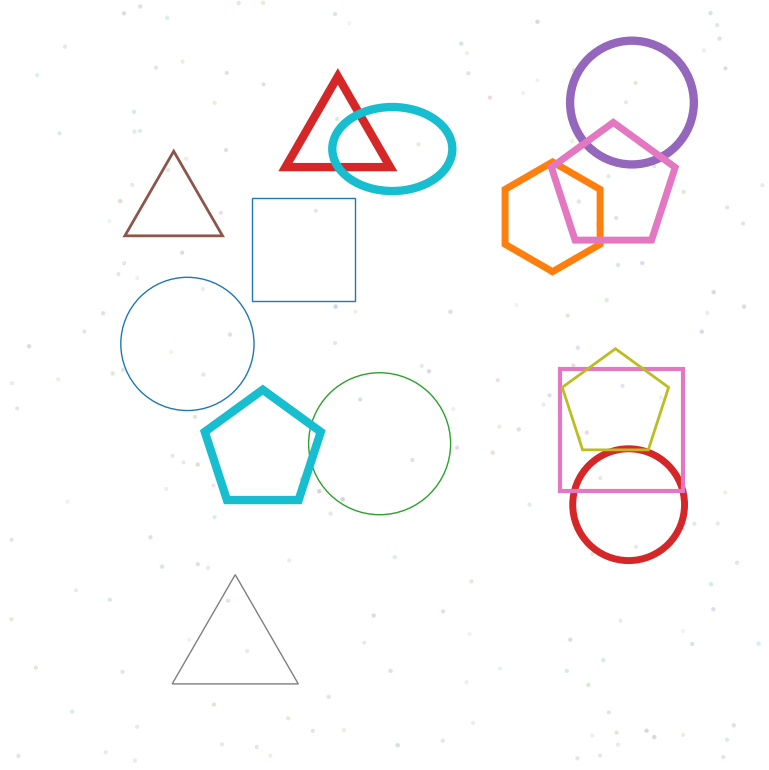[{"shape": "square", "thickness": 0.5, "radius": 0.34, "center": [0.394, 0.676]}, {"shape": "circle", "thickness": 0.5, "radius": 0.43, "center": [0.243, 0.553]}, {"shape": "hexagon", "thickness": 2.5, "radius": 0.36, "center": [0.718, 0.718]}, {"shape": "circle", "thickness": 0.5, "radius": 0.46, "center": [0.493, 0.424]}, {"shape": "triangle", "thickness": 3, "radius": 0.39, "center": [0.439, 0.822]}, {"shape": "circle", "thickness": 2.5, "radius": 0.36, "center": [0.816, 0.345]}, {"shape": "circle", "thickness": 3, "radius": 0.4, "center": [0.821, 0.867]}, {"shape": "triangle", "thickness": 1, "radius": 0.37, "center": [0.226, 0.73]}, {"shape": "square", "thickness": 1.5, "radius": 0.4, "center": [0.807, 0.441]}, {"shape": "pentagon", "thickness": 2.5, "radius": 0.42, "center": [0.796, 0.757]}, {"shape": "triangle", "thickness": 0.5, "radius": 0.47, "center": [0.306, 0.159]}, {"shape": "pentagon", "thickness": 1, "radius": 0.36, "center": [0.799, 0.475]}, {"shape": "pentagon", "thickness": 3, "radius": 0.4, "center": [0.341, 0.415]}, {"shape": "oval", "thickness": 3, "radius": 0.39, "center": [0.509, 0.806]}]